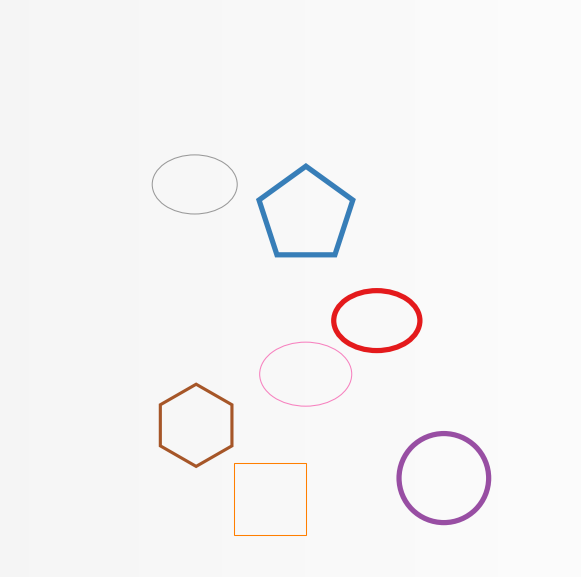[{"shape": "oval", "thickness": 2.5, "radius": 0.37, "center": [0.648, 0.444]}, {"shape": "pentagon", "thickness": 2.5, "radius": 0.42, "center": [0.526, 0.627]}, {"shape": "circle", "thickness": 2.5, "radius": 0.39, "center": [0.764, 0.171]}, {"shape": "square", "thickness": 0.5, "radius": 0.31, "center": [0.464, 0.135]}, {"shape": "hexagon", "thickness": 1.5, "radius": 0.36, "center": [0.337, 0.263]}, {"shape": "oval", "thickness": 0.5, "radius": 0.4, "center": [0.526, 0.351]}, {"shape": "oval", "thickness": 0.5, "radius": 0.37, "center": [0.335, 0.68]}]